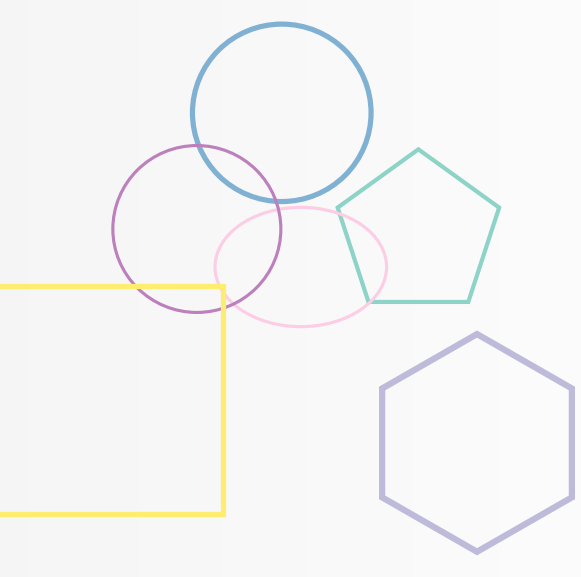[{"shape": "pentagon", "thickness": 2, "radius": 0.73, "center": [0.72, 0.594]}, {"shape": "hexagon", "thickness": 3, "radius": 0.94, "center": [0.821, 0.232]}, {"shape": "circle", "thickness": 2.5, "radius": 0.77, "center": [0.485, 0.804]}, {"shape": "oval", "thickness": 1.5, "radius": 0.74, "center": [0.517, 0.537]}, {"shape": "circle", "thickness": 1.5, "radius": 0.72, "center": [0.339, 0.603]}, {"shape": "square", "thickness": 2.5, "radius": 0.99, "center": [0.186, 0.307]}]